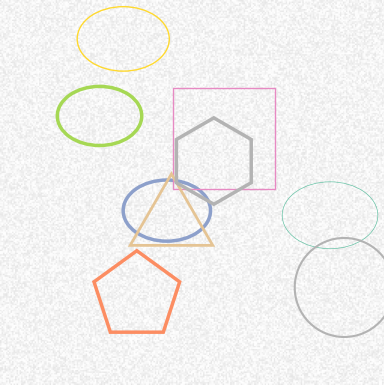[{"shape": "oval", "thickness": 0.5, "radius": 0.62, "center": [0.857, 0.441]}, {"shape": "pentagon", "thickness": 2.5, "radius": 0.58, "center": [0.355, 0.232]}, {"shape": "oval", "thickness": 2.5, "radius": 0.57, "center": [0.433, 0.453]}, {"shape": "square", "thickness": 1, "radius": 0.66, "center": [0.581, 0.64]}, {"shape": "oval", "thickness": 2.5, "radius": 0.55, "center": [0.258, 0.699]}, {"shape": "oval", "thickness": 1, "radius": 0.6, "center": [0.32, 0.899]}, {"shape": "triangle", "thickness": 2, "radius": 0.62, "center": [0.445, 0.425]}, {"shape": "circle", "thickness": 1.5, "radius": 0.64, "center": [0.894, 0.253]}, {"shape": "hexagon", "thickness": 2.5, "radius": 0.56, "center": [0.555, 0.582]}]